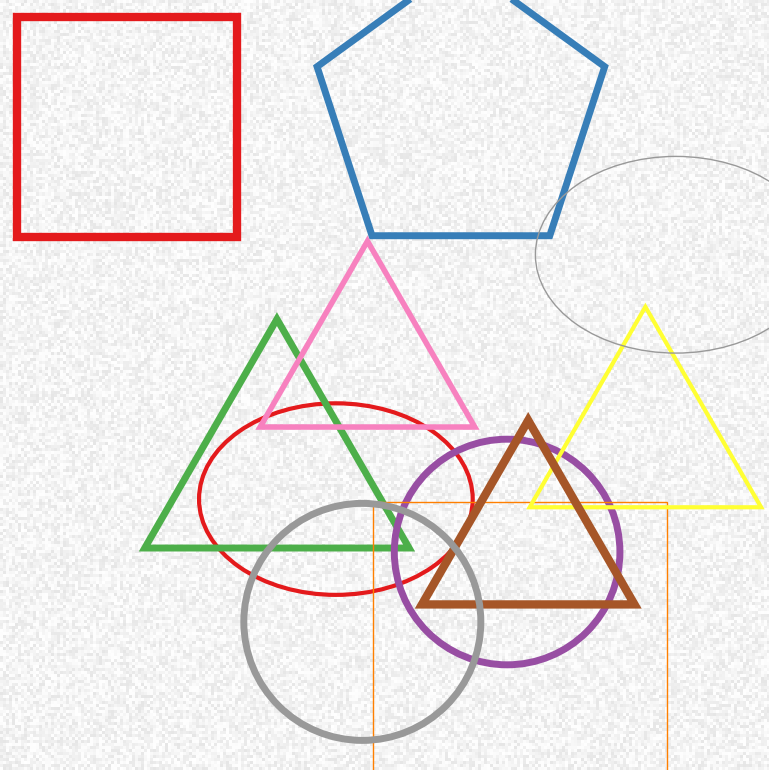[{"shape": "oval", "thickness": 1.5, "radius": 0.89, "center": [0.436, 0.352]}, {"shape": "square", "thickness": 3, "radius": 0.71, "center": [0.165, 0.835]}, {"shape": "pentagon", "thickness": 2.5, "radius": 0.98, "center": [0.599, 0.853]}, {"shape": "triangle", "thickness": 2.5, "radius": 0.99, "center": [0.36, 0.387]}, {"shape": "circle", "thickness": 2.5, "radius": 0.73, "center": [0.659, 0.283]}, {"shape": "square", "thickness": 0.5, "radius": 0.96, "center": [0.675, 0.156]}, {"shape": "triangle", "thickness": 1.5, "radius": 0.87, "center": [0.838, 0.428]}, {"shape": "triangle", "thickness": 3, "radius": 0.8, "center": [0.686, 0.295]}, {"shape": "triangle", "thickness": 2, "radius": 0.8, "center": [0.477, 0.526]}, {"shape": "oval", "thickness": 0.5, "radius": 0.91, "center": [0.878, 0.669]}, {"shape": "circle", "thickness": 2.5, "radius": 0.77, "center": [0.471, 0.192]}]